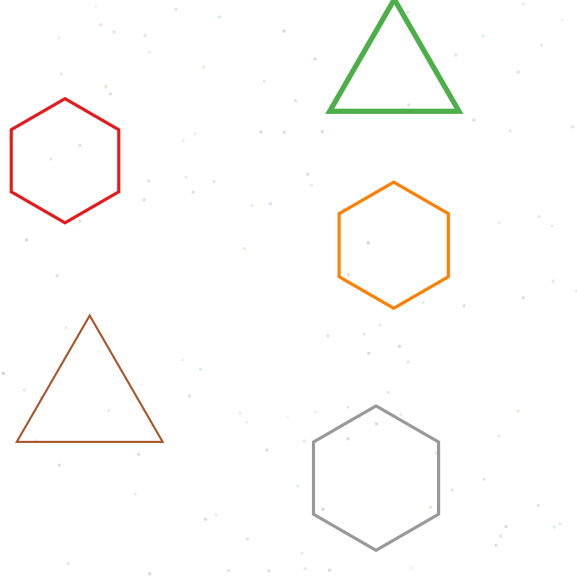[{"shape": "hexagon", "thickness": 1.5, "radius": 0.54, "center": [0.113, 0.721]}, {"shape": "triangle", "thickness": 2.5, "radius": 0.65, "center": [0.683, 0.871]}, {"shape": "hexagon", "thickness": 1.5, "radius": 0.55, "center": [0.682, 0.575]}, {"shape": "triangle", "thickness": 1, "radius": 0.73, "center": [0.155, 0.307]}, {"shape": "hexagon", "thickness": 1.5, "radius": 0.63, "center": [0.651, 0.171]}]